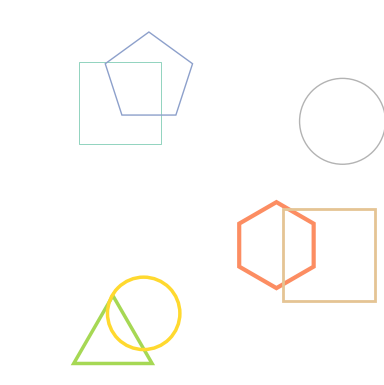[{"shape": "square", "thickness": 0.5, "radius": 0.53, "center": [0.312, 0.732]}, {"shape": "hexagon", "thickness": 3, "radius": 0.56, "center": [0.718, 0.363]}, {"shape": "pentagon", "thickness": 1, "radius": 0.6, "center": [0.387, 0.798]}, {"shape": "triangle", "thickness": 2.5, "radius": 0.59, "center": [0.293, 0.115]}, {"shape": "circle", "thickness": 2.5, "radius": 0.47, "center": [0.373, 0.186]}, {"shape": "square", "thickness": 2, "radius": 0.6, "center": [0.855, 0.336]}, {"shape": "circle", "thickness": 1, "radius": 0.56, "center": [0.89, 0.685]}]